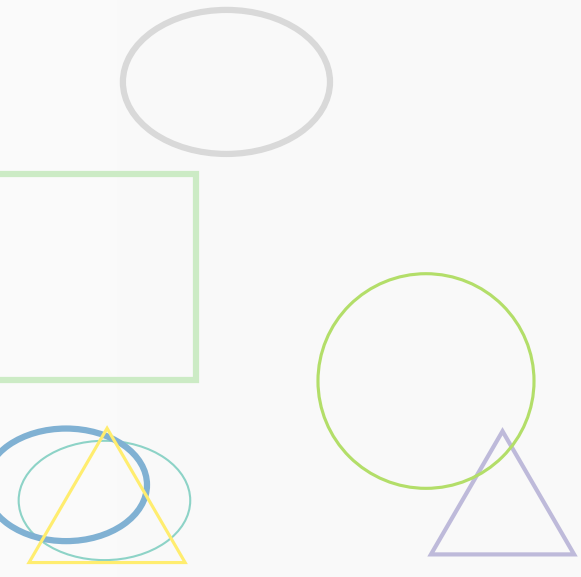[{"shape": "oval", "thickness": 1, "radius": 0.74, "center": [0.18, 0.133]}, {"shape": "triangle", "thickness": 2, "radius": 0.71, "center": [0.865, 0.11]}, {"shape": "oval", "thickness": 3, "radius": 0.7, "center": [0.114, 0.16]}, {"shape": "circle", "thickness": 1.5, "radius": 0.93, "center": [0.733, 0.339]}, {"shape": "oval", "thickness": 3, "radius": 0.89, "center": [0.39, 0.857]}, {"shape": "square", "thickness": 3, "radius": 0.89, "center": [0.158, 0.519]}, {"shape": "triangle", "thickness": 1.5, "radius": 0.78, "center": [0.184, 0.103]}]